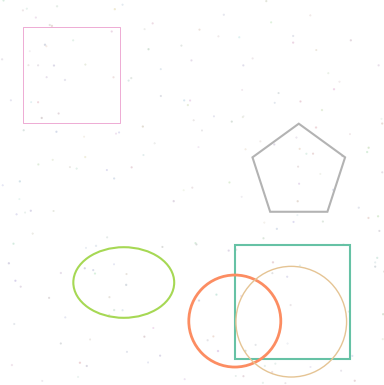[{"shape": "square", "thickness": 1.5, "radius": 0.74, "center": [0.761, 0.216]}, {"shape": "circle", "thickness": 2, "radius": 0.6, "center": [0.61, 0.166]}, {"shape": "square", "thickness": 0.5, "radius": 0.63, "center": [0.186, 0.805]}, {"shape": "oval", "thickness": 1.5, "radius": 0.66, "center": [0.321, 0.266]}, {"shape": "circle", "thickness": 1, "radius": 0.72, "center": [0.757, 0.164]}, {"shape": "pentagon", "thickness": 1.5, "radius": 0.63, "center": [0.776, 0.552]}]